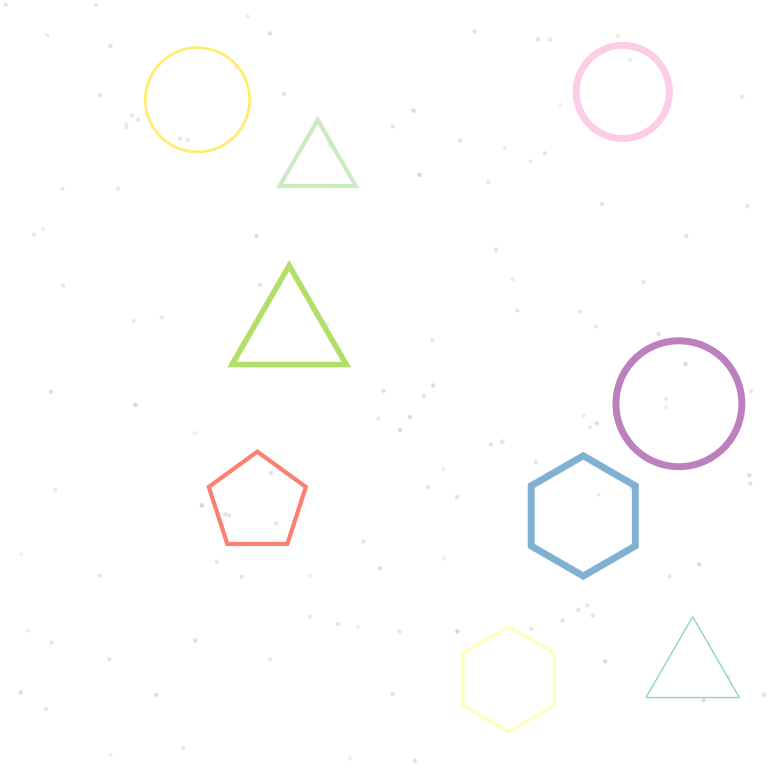[{"shape": "triangle", "thickness": 0.5, "radius": 0.35, "center": [0.9, 0.129]}, {"shape": "hexagon", "thickness": 1, "radius": 0.34, "center": [0.661, 0.118]}, {"shape": "pentagon", "thickness": 1.5, "radius": 0.33, "center": [0.334, 0.347]}, {"shape": "hexagon", "thickness": 2.5, "radius": 0.39, "center": [0.757, 0.33]}, {"shape": "triangle", "thickness": 2, "radius": 0.43, "center": [0.376, 0.569]}, {"shape": "circle", "thickness": 2.5, "radius": 0.3, "center": [0.809, 0.881]}, {"shape": "circle", "thickness": 2.5, "radius": 0.41, "center": [0.882, 0.476]}, {"shape": "triangle", "thickness": 1.5, "radius": 0.29, "center": [0.413, 0.787]}, {"shape": "circle", "thickness": 1, "radius": 0.34, "center": [0.256, 0.87]}]